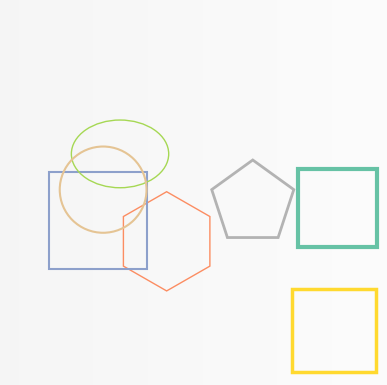[{"shape": "square", "thickness": 3, "radius": 0.51, "center": [0.871, 0.46]}, {"shape": "hexagon", "thickness": 1, "radius": 0.64, "center": [0.43, 0.373]}, {"shape": "square", "thickness": 1.5, "radius": 0.63, "center": [0.252, 0.427]}, {"shape": "oval", "thickness": 1, "radius": 0.63, "center": [0.31, 0.6]}, {"shape": "square", "thickness": 2.5, "radius": 0.54, "center": [0.862, 0.142]}, {"shape": "circle", "thickness": 1.5, "radius": 0.56, "center": [0.266, 0.507]}, {"shape": "pentagon", "thickness": 2, "radius": 0.56, "center": [0.652, 0.473]}]